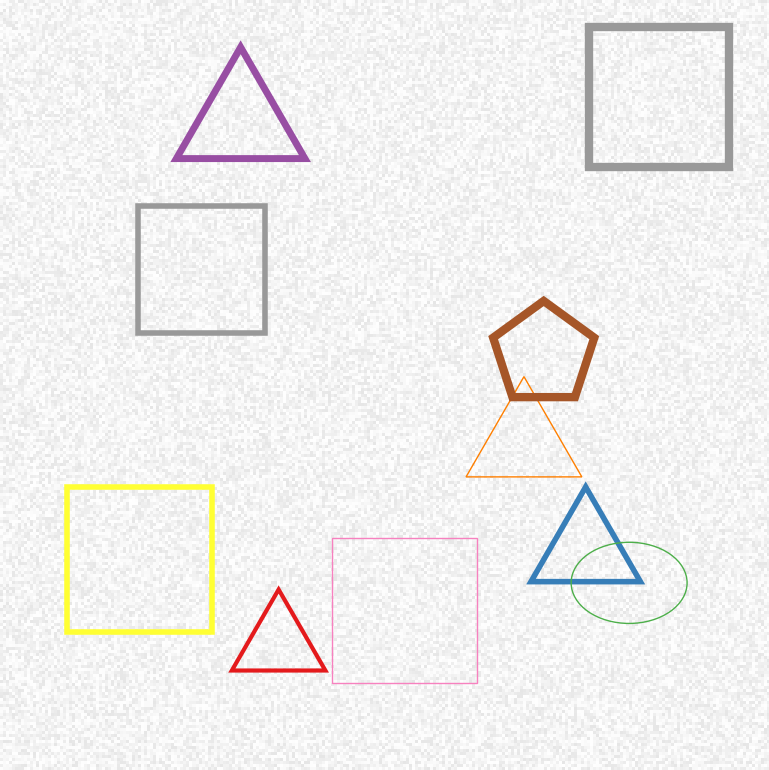[{"shape": "triangle", "thickness": 1.5, "radius": 0.35, "center": [0.362, 0.164]}, {"shape": "triangle", "thickness": 2, "radius": 0.41, "center": [0.761, 0.286]}, {"shape": "oval", "thickness": 0.5, "radius": 0.38, "center": [0.817, 0.243]}, {"shape": "triangle", "thickness": 2.5, "radius": 0.48, "center": [0.313, 0.842]}, {"shape": "triangle", "thickness": 0.5, "radius": 0.43, "center": [0.68, 0.424]}, {"shape": "square", "thickness": 2, "radius": 0.47, "center": [0.181, 0.273]}, {"shape": "pentagon", "thickness": 3, "radius": 0.35, "center": [0.706, 0.54]}, {"shape": "square", "thickness": 0.5, "radius": 0.47, "center": [0.526, 0.207]}, {"shape": "square", "thickness": 3, "radius": 0.46, "center": [0.856, 0.874]}, {"shape": "square", "thickness": 2, "radius": 0.41, "center": [0.261, 0.65]}]